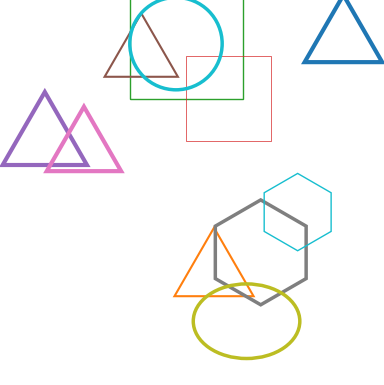[{"shape": "triangle", "thickness": 3, "radius": 0.58, "center": [0.892, 0.897]}, {"shape": "triangle", "thickness": 1.5, "radius": 0.59, "center": [0.556, 0.29]}, {"shape": "square", "thickness": 1, "radius": 0.73, "center": [0.483, 0.89]}, {"shape": "square", "thickness": 0.5, "radius": 0.56, "center": [0.594, 0.744]}, {"shape": "triangle", "thickness": 3, "radius": 0.63, "center": [0.116, 0.635]}, {"shape": "triangle", "thickness": 1.5, "radius": 0.55, "center": [0.367, 0.856]}, {"shape": "triangle", "thickness": 3, "radius": 0.56, "center": [0.218, 0.611]}, {"shape": "hexagon", "thickness": 2.5, "radius": 0.68, "center": [0.677, 0.345]}, {"shape": "oval", "thickness": 2.5, "radius": 0.69, "center": [0.64, 0.166]}, {"shape": "circle", "thickness": 2.5, "radius": 0.6, "center": [0.457, 0.887]}, {"shape": "hexagon", "thickness": 1, "radius": 0.5, "center": [0.773, 0.449]}]